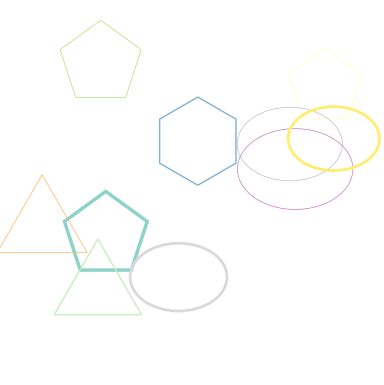[{"shape": "pentagon", "thickness": 2.5, "radius": 0.56, "center": [0.275, 0.39]}, {"shape": "pentagon", "thickness": 0.5, "radius": 0.5, "center": [0.846, 0.775]}, {"shape": "oval", "thickness": 0.5, "radius": 0.68, "center": [0.753, 0.626]}, {"shape": "hexagon", "thickness": 1, "radius": 0.57, "center": [0.514, 0.633]}, {"shape": "triangle", "thickness": 0.5, "radius": 0.67, "center": [0.109, 0.412]}, {"shape": "pentagon", "thickness": 0.5, "radius": 0.55, "center": [0.261, 0.837]}, {"shape": "oval", "thickness": 2, "radius": 0.63, "center": [0.464, 0.28]}, {"shape": "oval", "thickness": 0.5, "radius": 0.75, "center": [0.767, 0.561]}, {"shape": "triangle", "thickness": 1, "radius": 0.66, "center": [0.254, 0.248]}, {"shape": "oval", "thickness": 2, "radius": 0.59, "center": [0.867, 0.64]}]